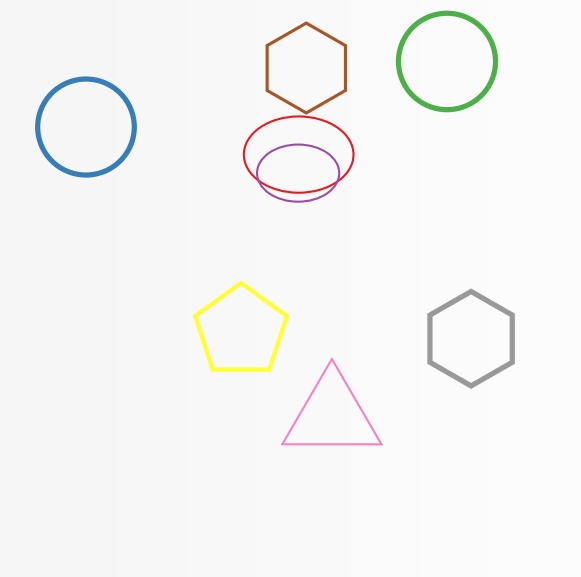[{"shape": "oval", "thickness": 1, "radius": 0.47, "center": [0.514, 0.731]}, {"shape": "circle", "thickness": 2.5, "radius": 0.42, "center": [0.148, 0.779]}, {"shape": "circle", "thickness": 2.5, "radius": 0.42, "center": [0.769, 0.893]}, {"shape": "oval", "thickness": 1, "radius": 0.35, "center": [0.513, 0.699]}, {"shape": "pentagon", "thickness": 2, "radius": 0.41, "center": [0.415, 0.426]}, {"shape": "hexagon", "thickness": 1.5, "radius": 0.39, "center": [0.527, 0.881]}, {"shape": "triangle", "thickness": 1, "radius": 0.49, "center": [0.571, 0.279]}, {"shape": "hexagon", "thickness": 2.5, "radius": 0.41, "center": [0.81, 0.413]}]